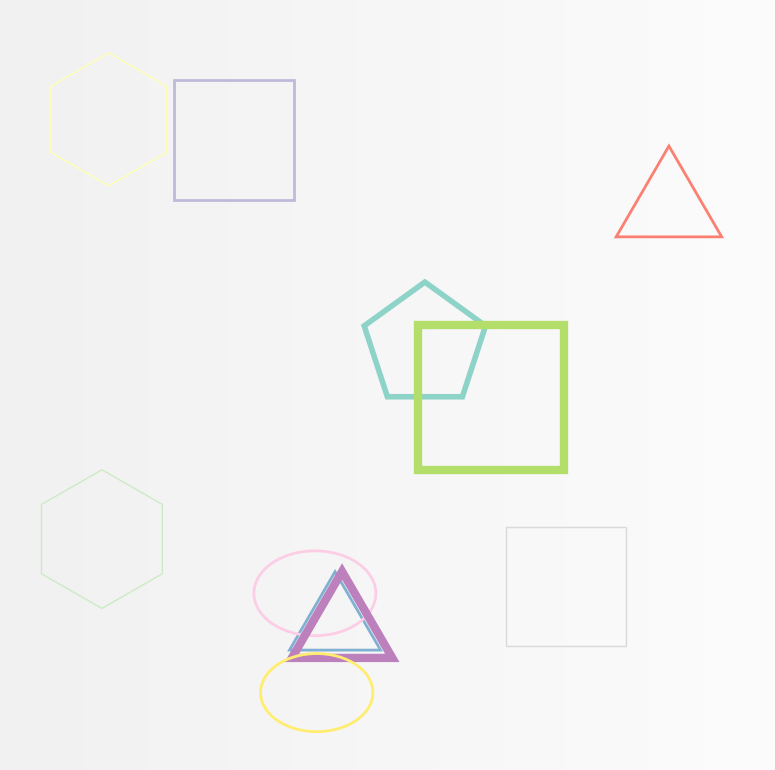[{"shape": "pentagon", "thickness": 2, "radius": 0.41, "center": [0.548, 0.551]}, {"shape": "hexagon", "thickness": 0.5, "radius": 0.43, "center": [0.14, 0.845]}, {"shape": "square", "thickness": 1, "radius": 0.39, "center": [0.302, 0.818]}, {"shape": "triangle", "thickness": 1, "radius": 0.39, "center": [0.863, 0.732]}, {"shape": "triangle", "thickness": 1, "radius": 0.34, "center": [0.432, 0.19]}, {"shape": "square", "thickness": 3, "radius": 0.47, "center": [0.633, 0.483]}, {"shape": "oval", "thickness": 1, "radius": 0.39, "center": [0.406, 0.229]}, {"shape": "square", "thickness": 0.5, "radius": 0.39, "center": [0.73, 0.238]}, {"shape": "triangle", "thickness": 3, "radius": 0.37, "center": [0.441, 0.183]}, {"shape": "hexagon", "thickness": 0.5, "radius": 0.45, "center": [0.132, 0.3]}, {"shape": "oval", "thickness": 1, "radius": 0.36, "center": [0.409, 0.101]}]